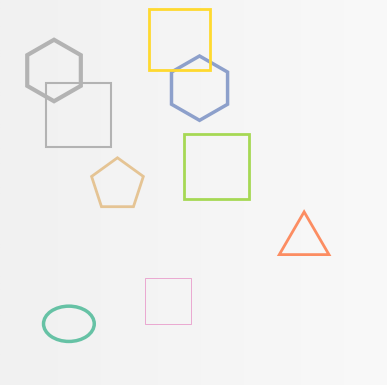[{"shape": "oval", "thickness": 2.5, "radius": 0.33, "center": [0.178, 0.159]}, {"shape": "triangle", "thickness": 2, "radius": 0.37, "center": [0.785, 0.376]}, {"shape": "hexagon", "thickness": 2.5, "radius": 0.42, "center": [0.515, 0.771]}, {"shape": "square", "thickness": 0.5, "radius": 0.3, "center": [0.433, 0.218]}, {"shape": "square", "thickness": 2, "radius": 0.42, "center": [0.559, 0.567]}, {"shape": "square", "thickness": 2, "radius": 0.4, "center": [0.463, 0.897]}, {"shape": "pentagon", "thickness": 2, "radius": 0.35, "center": [0.303, 0.52]}, {"shape": "square", "thickness": 1.5, "radius": 0.42, "center": [0.202, 0.702]}, {"shape": "hexagon", "thickness": 3, "radius": 0.4, "center": [0.139, 0.817]}]